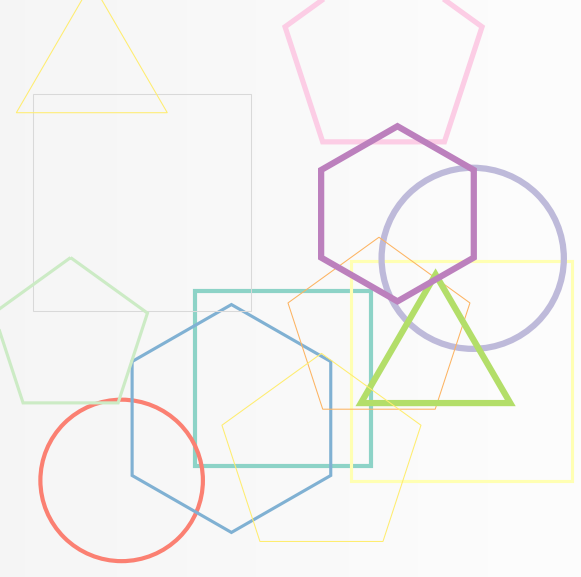[{"shape": "square", "thickness": 2, "radius": 0.76, "center": [0.486, 0.344]}, {"shape": "square", "thickness": 1.5, "radius": 0.95, "center": [0.794, 0.357]}, {"shape": "circle", "thickness": 3, "radius": 0.78, "center": [0.813, 0.552]}, {"shape": "circle", "thickness": 2, "radius": 0.7, "center": [0.209, 0.167]}, {"shape": "hexagon", "thickness": 1.5, "radius": 0.99, "center": [0.398, 0.274]}, {"shape": "pentagon", "thickness": 0.5, "radius": 0.82, "center": [0.652, 0.424]}, {"shape": "triangle", "thickness": 3, "radius": 0.74, "center": [0.749, 0.375]}, {"shape": "pentagon", "thickness": 2.5, "radius": 0.89, "center": [0.66, 0.898]}, {"shape": "square", "thickness": 0.5, "radius": 0.94, "center": [0.244, 0.649]}, {"shape": "hexagon", "thickness": 3, "radius": 0.76, "center": [0.684, 0.629]}, {"shape": "pentagon", "thickness": 1.5, "radius": 0.7, "center": [0.121, 0.414]}, {"shape": "triangle", "thickness": 0.5, "radius": 0.75, "center": [0.158, 0.879]}, {"shape": "pentagon", "thickness": 0.5, "radius": 0.9, "center": [0.553, 0.207]}]